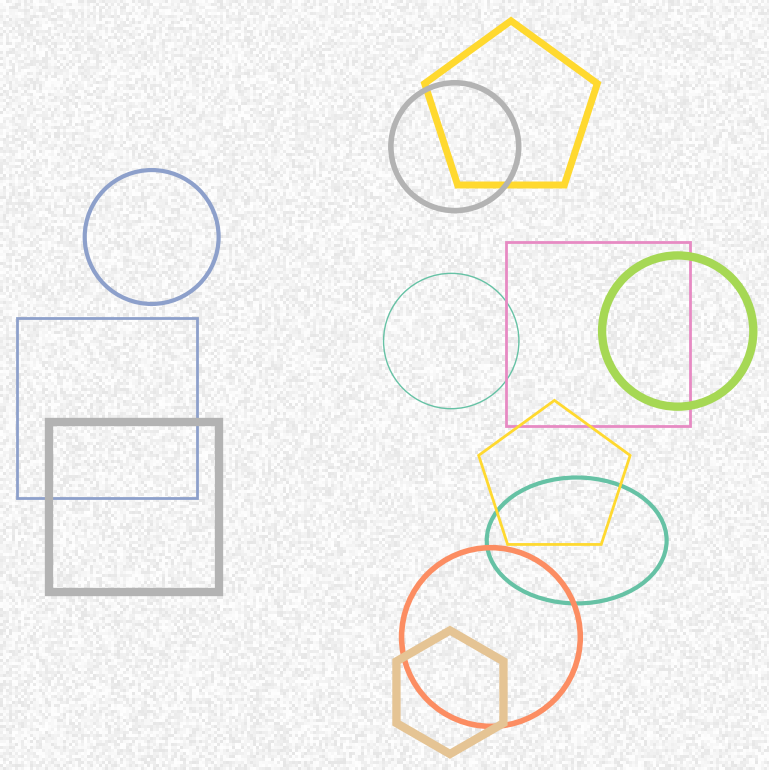[{"shape": "circle", "thickness": 0.5, "radius": 0.44, "center": [0.586, 0.557]}, {"shape": "oval", "thickness": 1.5, "radius": 0.58, "center": [0.749, 0.298]}, {"shape": "circle", "thickness": 2, "radius": 0.58, "center": [0.638, 0.173]}, {"shape": "circle", "thickness": 1.5, "radius": 0.43, "center": [0.197, 0.692]}, {"shape": "square", "thickness": 1, "radius": 0.58, "center": [0.139, 0.47]}, {"shape": "square", "thickness": 1, "radius": 0.6, "center": [0.777, 0.566]}, {"shape": "circle", "thickness": 3, "radius": 0.49, "center": [0.88, 0.57]}, {"shape": "pentagon", "thickness": 2.5, "radius": 0.59, "center": [0.664, 0.855]}, {"shape": "pentagon", "thickness": 1, "radius": 0.52, "center": [0.72, 0.377]}, {"shape": "hexagon", "thickness": 3, "radius": 0.4, "center": [0.584, 0.101]}, {"shape": "circle", "thickness": 2, "radius": 0.42, "center": [0.591, 0.81]}, {"shape": "square", "thickness": 3, "radius": 0.55, "center": [0.173, 0.341]}]